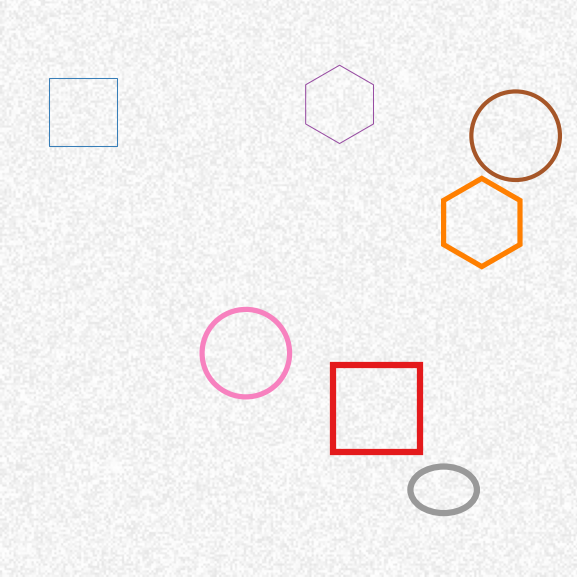[{"shape": "square", "thickness": 3, "radius": 0.38, "center": [0.652, 0.292]}, {"shape": "square", "thickness": 0.5, "radius": 0.29, "center": [0.143, 0.806]}, {"shape": "hexagon", "thickness": 0.5, "radius": 0.34, "center": [0.588, 0.818]}, {"shape": "hexagon", "thickness": 2.5, "radius": 0.38, "center": [0.834, 0.614]}, {"shape": "circle", "thickness": 2, "radius": 0.38, "center": [0.893, 0.764]}, {"shape": "circle", "thickness": 2.5, "radius": 0.38, "center": [0.426, 0.388]}, {"shape": "oval", "thickness": 3, "radius": 0.29, "center": [0.768, 0.151]}]